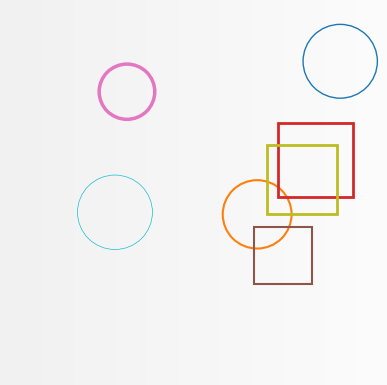[{"shape": "circle", "thickness": 1, "radius": 0.48, "center": [0.878, 0.841]}, {"shape": "circle", "thickness": 1.5, "radius": 0.44, "center": [0.664, 0.443]}, {"shape": "square", "thickness": 2, "radius": 0.48, "center": [0.815, 0.584]}, {"shape": "square", "thickness": 1.5, "radius": 0.37, "center": [0.731, 0.337]}, {"shape": "circle", "thickness": 2.5, "radius": 0.36, "center": [0.328, 0.762]}, {"shape": "square", "thickness": 2, "radius": 0.45, "center": [0.779, 0.534]}, {"shape": "circle", "thickness": 0.5, "radius": 0.48, "center": [0.297, 0.449]}]